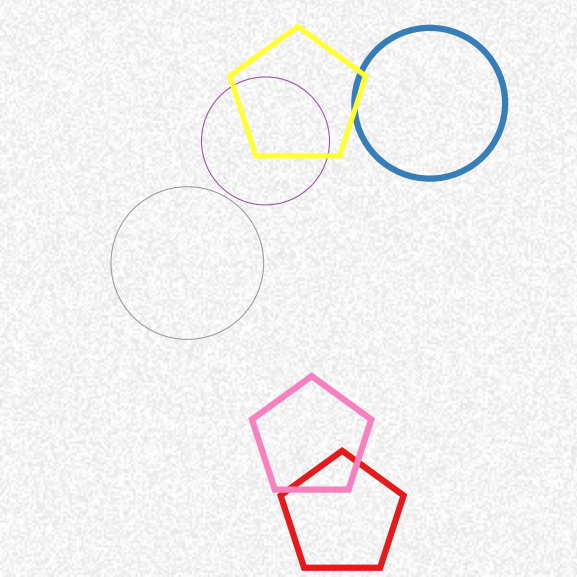[{"shape": "pentagon", "thickness": 3, "radius": 0.56, "center": [0.592, 0.107]}, {"shape": "circle", "thickness": 3, "radius": 0.65, "center": [0.744, 0.82]}, {"shape": "circle", "thickness": 0.5, "radius": 0.55, "center": [0.46, 0.755]}, {"shape": "pentagon", "thickness": 2.5, "radius": 0.62, "center": [0.516, 0.829]}, {"shape": "pentagon", "thickness": 3, "radius": 0.54, "center": [0.54, 0.239]}, {"shape": "circle", "thickness": 0.5, "radius": 0.66, "center": [0.324, 0.544]}]